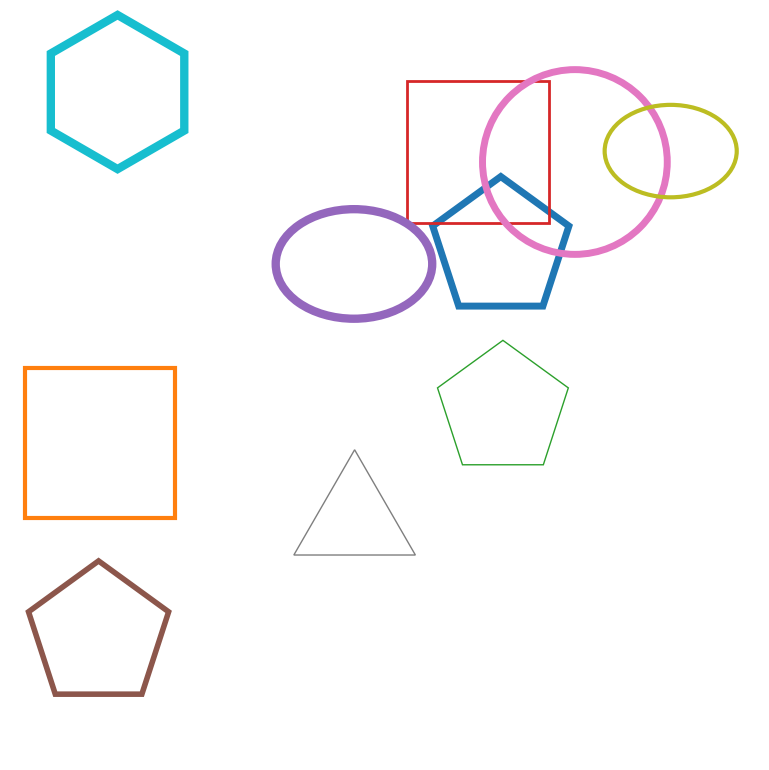[{"shape": "pentagon", "thickness": 2.5, "radius": 0.46, "center": [0.65, 0.678]}, {"shape": "square", "thickness": 1.5, "radius": 0.49, "center": [0.13, 0.425]}, {"shape": "pentagon", "thickness": 0.5, "radius": 0.45, "center": [0.653, 0.469]}, {"shape": "square", "thickness": 1, "radius": 0.46, "center": [0.621, 0.803]}, {"shape": "oval", "thickness": 3, "radius": 0.51, "center": [0.46, 0.657]}, {"shape": "pentagon", "thickness": 2, "radius": 0.48, "center": [0.128, 0.176]}, {"shape": "circle", "thickness": 2.5, "radius": 0.6, "center": [0.747, 0.79]}, {"shape": "triangle", "thickness": 0.5, "radius": 0.46, "center": [0.461, 0.325]}, {"shape": "oval", "thickness": 1.5, "radius": 0.43, "center": [0.871, 0.804]}, {"shape": "hexagon", "thickness": 3, "radius": 0.5, "center": [0.153, 0.88]}]